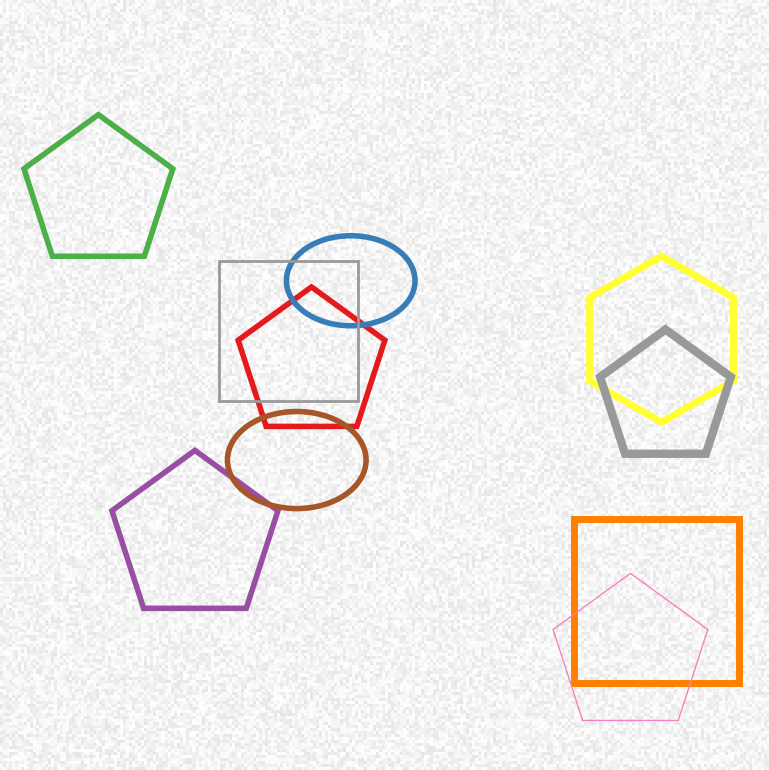[{"shape": "pentagon", "thickness": 2, "radius": 0.5, "center": [0.405, 0.527]}, {"shape": "oval", "thickness": 2, "radius": 0.42, "center": [0.455, 0.635]}, {"shape": "pentagon", "thickness": 2, "radius": 0.51, "center": [0.128, 0.749]}, {"shape": "pentagon", "thickness": 2, "radius": 0.57, "center": [0.253, 0.302]}, {"shape": "square", "thickness": 2.5, "radius": 0.53, "center": [0.853, 0.219]}, {"shape": "hexagon", "thickness": 2.5, "radius": 0.54, "center": [0.859, 0.559]}, {"shape": "oval", "thickness": 2, "radius": 0.45, "center": [0.385, 0.403]}, {"shape": "pentagon", "thickness": 0.5, "radius": 0.53, "center": [0.819, 0.15]}, {"shape": "pentagon", "thickness": 3, "radius": 0.45, "center": [0.864, 0.483]}, {"shape": "square", "thickness": 1, "radius": 0.45, "center": [0.375, 0.57]}]